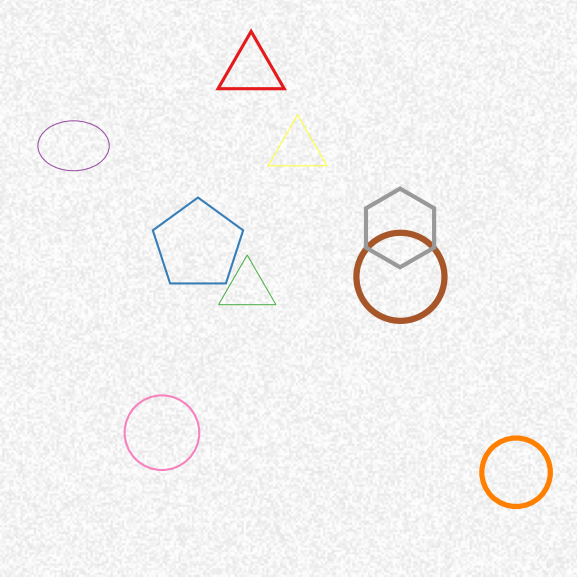[{"shape": "triangle", "thickness": 1.5, "radius": 0.33, "center": [0.435, 0.879]}, {"shape": "pentagon", "thickness": 1, "radius": 0.41, "center": [0.343, 0.575]}, {"shape": "triangle", "thickness": 0.5, "radius": 0.29, "center": [0.428, 0.5]}, {"shape": "oval", "thickness": 0.5, "radius": 0.31, "center": [0.127, 0.747]}, {"shape": "circle", "thickness": 2.5, "radius": 0.3, "center": [0.894, 0.181]}, {"shape": "triangle", "thickness": 0.5, "radius": 0.29, "center": [0.515, 0.741]}, {"shape": "circle", "thickness": 3, "radius": 0.38, "center": [0.693, 0.52]}, {"shape": "circle", "thickness": 1, "radius": 0.32, "center": [0.28, 0.25]}, {"shape": "hexagon", "thickness": 2, "radius": 0.34, "center": [0.693, 0.604]}]